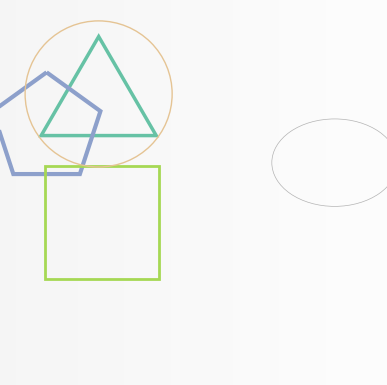[{"shape": "triangle", "thickness": 2.5, "radius": 0.86, "center": [0.255, 0.734]}, {"shape": "pentagon", "thickness": 3, "radius": 0.73, "center": [0.12, 0.666]}, {"shape": "square", "thickness": 2, "radius": 0.73, "center": [0.264, 0.422]}, {"shape": "circle", "thickness": 1, "radius": 0.95, "center": [0.255, 0.756]}, {"shape": "oval", "thickness": 0.5, "radius": 0.81, "center": [0.864, 0.578]}]